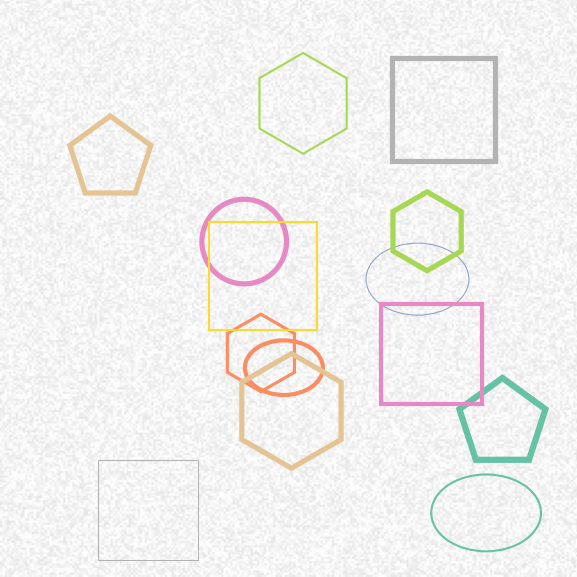[{"shape": "pentagon", "thickness": 3, "radius": 0.39, "center": [0.87, 0.266]}, {"shape": "oval", "thickness": 1, "radius": 0.48, "center": [0.842, 0.111]}, {"shape": "hexagon", "thickness": 1.5, "radius": 0.34, "center": [0.452, 0.388]}, {"shape": "oval", "thickness": 2, "radius": 0.34, "center": [0.492, 0.362]}, {"shape": "oval", "thickness": 0.5, "radius": 0.45, "center": [0.723, 0.516]}, {"shape": "circle", "thickness": 2.5, "radius": 0.37, "center": [0.423, 0.581]}, {"shape": "square", "thickness": 2, "radius": 0.44, "center": [0.748, 0.386]}, {"shape": "hexagon", "thickness": 2.5, "radius": 0.34, "center": [0.74, 0.599]}, {"shape": "hexagon", "thickness": 1, "radius": 0.44, "center": [0.525, 0.82]}, {"shape": "square", "thickness": 1, "radius": 0.47, "center": [0.456, 0.521]}, {"shape": "pentagon", "thickness": 2.5, "radius": 0.37, "center": [0.191, 0.725]}, {"shape": "hexagon", "thickness": 2.5, "radius": 0.5, "center": [0.505, 0.288]}, {"shape": "square", "thickness": 2.5, "radius": 0.45, "center": [0.768, 0.81]}, {"shape": "square", "thickness": 0.5, "radius": 0.43, "center": [0.256, 0.117]}]